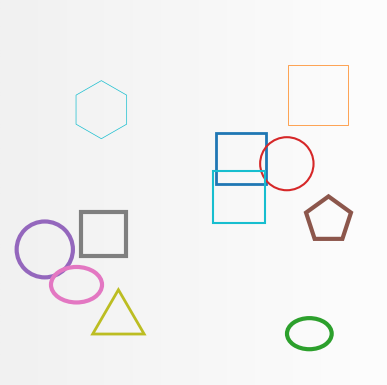[{"shape": "square", "thickness": 2, "radius": 0.33, "center": [0.622, 0.588]}, {"shape": "square", "thickness": 0.5, "radius": 0.39, "center": [0.821, 0.754]}, {"shape": "oval", "thickness": 3, "radius": 0.29, "center": [0.798, 0.133]}, {"shape": "circle", "thickness": 1.5, "radius": 0.34, "center": [0.74, 0.575]}, {"shape": "circle", "thickness": 3, "radius": 0.36, "center": [0.116, 0.352]}, {"shape": "pentagon", "thickness": 3, "radius": 0.3, "center": [0.848, 0.429]}, {"shape": "oval", "thickness": 3, "radius": 0.33, "center": [0.197, 0.26]}, {"shape": "square", "thickness": 3, "radius": 0.29, "center": [0.267, 0.392]}, {"shape": "triangle", "thickness": 2, "radius": 0.38, "center": [0.306, 0.171]}, {"shape": "square", "thickness": 1.5, "radius": 0.34, "center": [0.617, 0.489]}, {"shape": "hexagon", "thickness": 0.5, "radius": 0.38, "center": [0.262, 0.715]}]